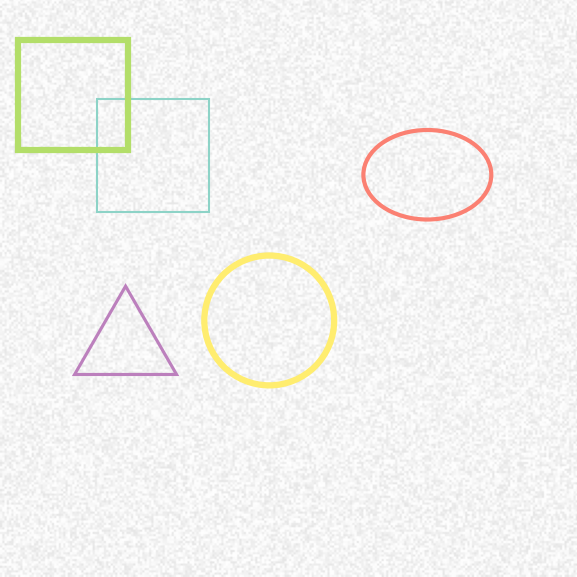[{"shape": "square", "thickness": 1, "radius": 0.49, "center": [0.265, 0.73]}, {"shape": "oval", "thickness": 2, "radius": 0.55, "center": [0.74, 0.697]}, {"shape": "square", "thickness": 3, "radius": 0.48, "center": [0.126, 0.835]}, {"shape": "triangle", "thickness": 1.5, "radius": 0.51, "center": [0.217, 0.402]}, {"shape": "circle", "thickness": 3, "radius": 0.56, "center": [0.466, 0.444]}]